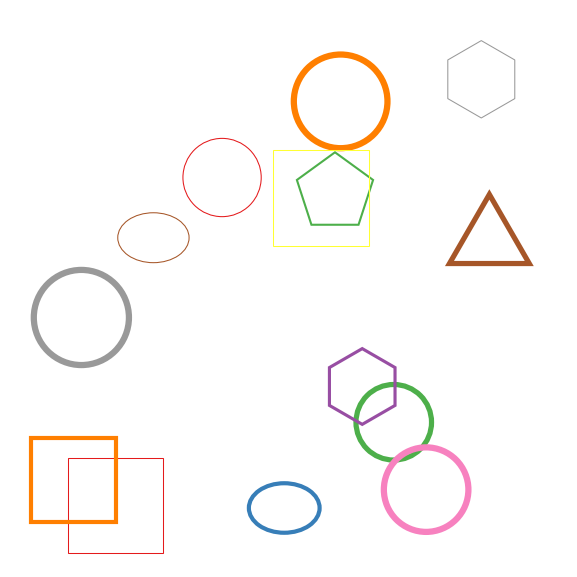[{"shape": "square", "thickness": 0.5, "radius": 0.41, "center": [0.2, 0.124]}, {"shape": "circle", "thickness": 0.5, "radius": 0.34, "center": [0.385, 0.692]}, {"shape": "oval", "thickness": 2, "radius": 0.31, "center": [0.492, 0.119]}, {"shape": "pentagon", "thickness": 1, "radius": 0.35, "center": [0.58, 0.666]}, {"shape": "circle", "thickness": 2.5, "radius": 0.33, "center": [0.682, 0.268]}, {"shape": "hexagon", "thickness": 1.5, "radius": 0.33, "center": [0.627, 0.33]}, {"shape": "circle", "thickness": 3, "radius": 0.41, "center": [0.59, 0.824]}, {"shape": "square", "thickness": 2, "radius": 0.36, "center": [0.127, 0.167]}, {"shape": "square", "thickness": 0.5, "radius": 0.42, "center": [0.556, 0.657]}, {"shape": "oval", "thickness": 0.5, "radius": 0.31, "center": [0.266, 0.587]}, {"shape": "triangle", "thickness": 2.5, "radius": 0.4, "center": [0.847, 0.583]}, {"shape": "circle", "thickness": 3, "radius": 0.37, "center": [0.738, 0.151]}, {"shape": "hexagon", "thickness": 0.5, "radius": 0.33, "center": [0.833, 0.862]}, {"shape": "circle", "thickness": 3, "radius": 0.41, "center": [0.141, 0.449]}]